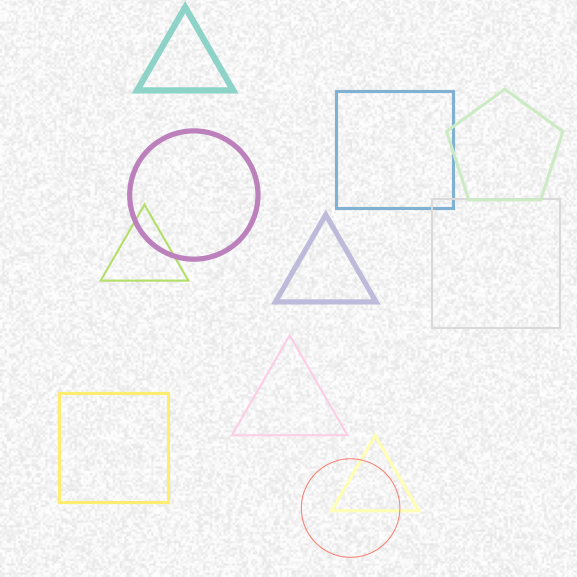[{"shape": "triangle", "thickness": 3, "radius": 0.48, "center": [0.321, 0.891]}, {"shape": "triangle", "thickness": 1.5, "radius": 0.43, "center": [0.65, 0.158]}, {"shape": "triangle", "thickness": 2.5, "radius": 0.5, "center": [0.564, 0.527]}, {"shape": "circle", "thickness": 0.5, "radius": 0.43, "center": [0.607, 0.119]}, {"shape": "square", "thickness": 1.5, "radius": 0.51, "center": [0.684, 0.739]}, {"shape": "triangle", "thickness": 1, "radius": 0.44, "center": [0.25, 0.557]}, {"shape": "triangle", "thickness": 1, "radius": 0.58, "center": [0.502, 0.303]}, {"shape": "square", "thickness": 1, "radius": 0.56, "center": [0.859, 0.543]}, {"shape": "circle", "thickness": 2.5, "radius": 0.56, "center": [0.336, 0.661]}, {"shape": "pentagon", "thickness": 1.5, "radius": 0.53, "center": [0.874, 0.739]}, {"shape": "square", "thickness": 1.5, "radius": 0.47, "center": [0.197, 0.224]}]